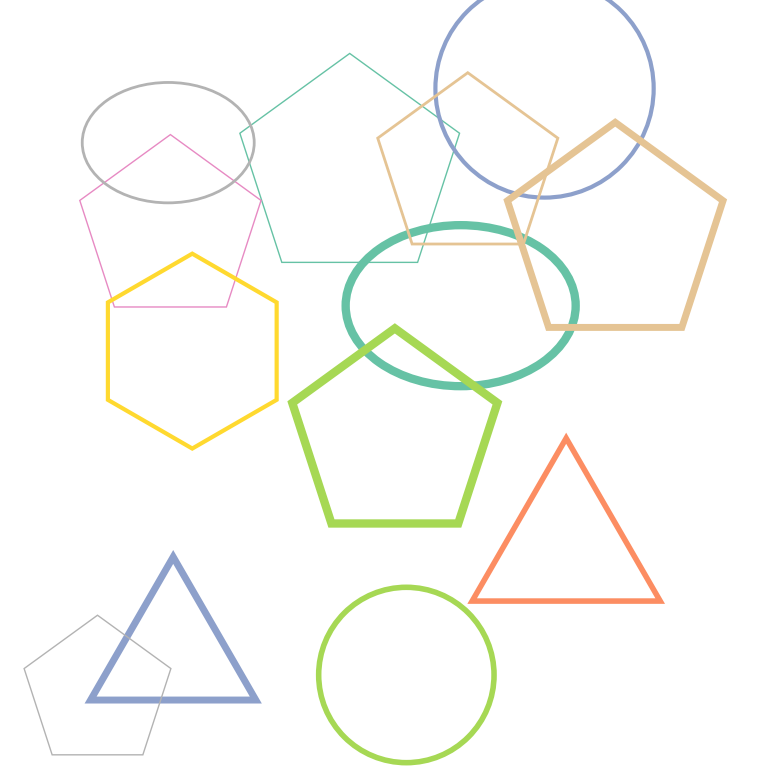[{"shape": "pentagon", "thickness": 0.5, "radius": 0.75, "center": [0.454, 0.781]}, {"shape": "oval", "thickness": 3, "radius": 0.75, "center": [0.598, 0.603]}, {"shape": "triangle", "thickness": 2, "radius": 0.7, "center": [0.735, 0.29]}, {"shape": "triangle", "thickness": 2.5, "radius": 0.62, "center": [0.225, 0.153]}, {"shape": "circle", "thickness": 1.5, "radius": 0.71, "center": [0.707, 0.885]}, {"shape": "pentagon", "thickness": 0.5, "radius": 0.62, "center": [0.221, 0.701]}, {"shape": "circle", "thickness": 2, "radius": 0.57, "center": [0.528, 0.123]}, {"shape": "pentagon", "thickness": 3, "radius": 0.7, "center": [0.513, 0.433]}, {"shape": "hexagon", "thickness": 1.5, "radius": 0.63, "center": [0.25, 0.544]}, {"shape": "pentagon", "thickness": 2.5, "radius": 0.74, "center": [0.799, 0.694]}, {"shape": "pentagon", "thickness": 1, "radius": 0.61, "center": [0.608, 0.783]}, {"shape": "oval", "thickness": 1, "radius": 0.56, "center": [0.218, 0.815]}, {"shape": "pentagon", "thickness": 0.5, "radius": 0.5, "center": [0.127, 0.101]}]